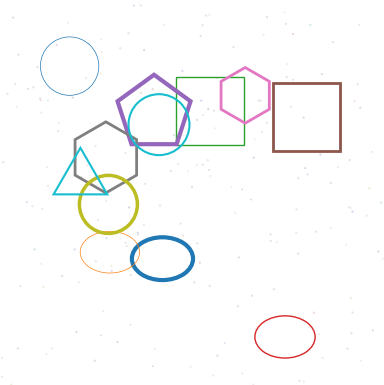[{"shape": "oval", "thickness": 3, "radius": 0.4, "center": [0.422, 0.328]}, {"shape": "circle", "thickness": 0.5, "radius": 0.38, "center": [0.181, 0.828]}, {"shape": "oval", "thickness": 0.5, "radius": 0.39, "center": [0.286, 0.345]}, {"shape": "square", "thickness": 1, "radius": 0.44, "center": [0.545, 0.711]}, {"shape": "oval", "thickness": 1, "radius": 0.39, "center": [0.74, 0.125]}, {"shape": "pentagon", "thickness": 3, "radius": 0.5, "center": [0.4, 0.706]}, {"shape": "square", "thickness": 2, "radius": 0.44, "center": [0.796, 0.696]}, {"shape": "hexagon", "thickness": 2, "radius": 0.36, "center": [0.637, 0.752]}, {"shape": "hexagon", "thickness": 2, "radius": 0.46, "center": [0.275, 0.591]}, {"shape": "circle", "thickness": 2.5, "radius": 0.38, "center": [0.282, 0.469]}, {"shape": "triangle", "thickness": 1.5, "radius": 0.4, "center": [0.209, 0.535]}, {"shape": "circle", "thickness": 1.5, "radius": 0.4, "center": [0.413, 0.676]}]